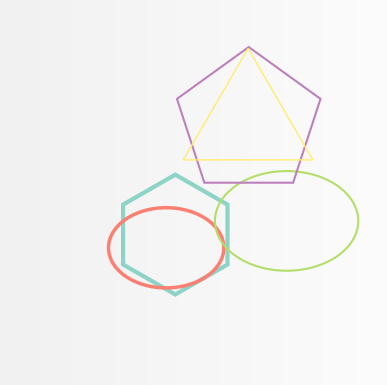[{"shape": "hexagon", "thickness": 3, "radius": 0.78, "center": [0.452, 0.391]}, {"shape": "oval", "thickness": 2.5, "radius": 0.74, "center": [0.429, 0.356]}, {"shape": "oval", "thickness": 1.5, "radius": 0.92, "center": [0.74, 0.426]}, {"shape": "pentagon", "thickness": 1.5, "radius": 0.97, "center": [0.642, 0.683]}, {"shape": "triangle", "thickness": 1, "radius": 0.97, "center": [0.64, 0.681]}]